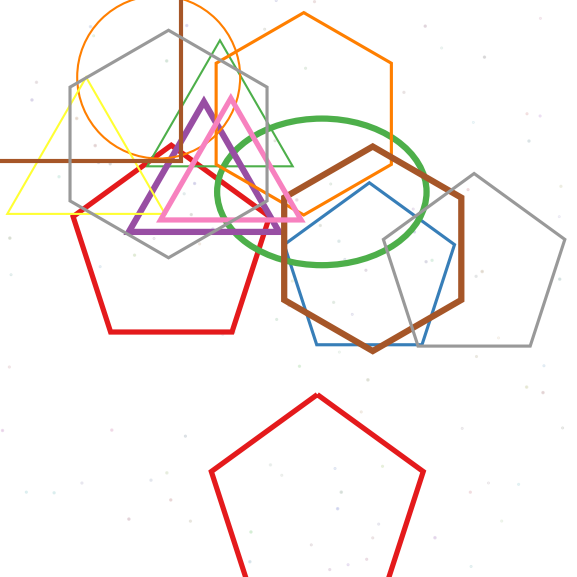[{"shape": "pentagon", "thickness": 2.5, "radius": 0.96, "center": [0.549, 0.123]}, {"shape": "pentagon", "thickness": 2.5, "radius": 0.89, "center": [0.297, 0.569]}, {"shape": "pentagon", "thickness": 1.5, "radius": 0.78, "center": [0.64, 0.528]}, {"shape": "oval", "thickness": 3, "radius": 0.91, "center": [0.557, 0.667]}, {"shape": "triangle", "thickness": 1, "radius": 0.73, "center": [0.381, 0.784]}, {"shape": "triangle", "thickness": 3, "radius": 0.75, "center": [0.353, 0.673]}, {"shape": "circle", "thickness": 1, "radius": 0.71, "center": [0.275, 0.866]}, {"shape": "hexagon", "thickness": 1.5, "radius": 0.88, "center": [0.526, 0.802]}, {"shape": "triangle", "thickness": 1, "radius": 0.79, "center": [0.149, 0.708]}, {"shape": "square", "thickness": 2, "radius": 0.79, "center": [0.155, 0.879]}, {"shape": "hexagon", "thickness": 3, "radius": 0.89, "center": [0.645, 0.568]}, {"shape": "triangle", "thickness": 2.5, "radius": 0.7, "center": [0.4, 0.689]}, {"shape": "hexagon", "thickness": 1.5, "radius": 0.98, "center": [0.292, 0.75]}, {"shape": "pentagon", "thickness": 1.5, "radius": 0.83, "center": [0.821, 0.533]}]